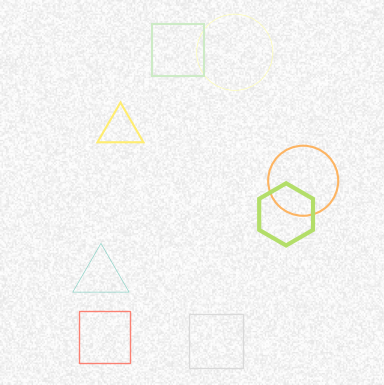[{"shape": "triangle", "thickness": 0.5, "radius": 0.42, "center": [0.262, 0.283]}, {"shape": "circle", "thickness": 0.5, "radius": 0.49, "center": [0.61, 0.864]}, {"shape": "square", "thickness": 1, "radius": 0.34, "center": [0.271, 0.125]}, {"shape": "circle", "thickness": 1.5, "radius": 0.45, "center": [0.788, 0.531]}, {"shape": "hexagon", "thickness": 3, "radius": 0.4, "center": [0.743, 0.443]}, {"shape": "square", "thickness": 1, "radius": 0.35, "center": [0.56, 0.114]}, {"shape": "square", "thickness": 1.5, "radius": 0.34, "center": [0.462, 0.87]}, {"shape": "triangle", "thickness": 1.5, "radius": 0.34, "center": [0.313, 0.665]}]